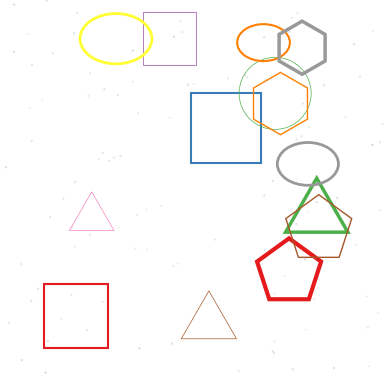[{"shape": "square", "thickness": 1.5, "radius": 0.42, "center": [0.197, 0.18]}, {"shape": "pentagon", "thickness": 3, "radius": 0.44, "center": [0.751, 0.293]}, {"shape": "square", "thickness": 1.5, "radius": 0.45, "center": [0.587, 0.668]}, {"shape": "circle", "thickness": 0.5, "radius": 0.47, "center": [0.715, 0.758]}, {"shape": "triangle", "thickness": 2.5, "radius": 0.47, "center": [0.823, 0.444]}, {"shape": "square", "thickness": 0.5, "radius": 0.35, "center": [0.44, 0.9]}, {"shape": "hexagon", "thickness": 1, "radius": 0.4, "center": [0.729, 0.731]}, {"shape": "oval", "thickness": 1.5, "radius": 0.34, "center": [0.684, 0.889]}, {"shape": "oval", "thickness": 2, "radius": 0.47, "center": [0.301, 0.9]}, {"shape": "triangle", "thickness": 0.5, "radius": 0.41, "center": [0.543, 0.161]}, {"shape": "pentagon", "thickness": 1, "radius": 0.45, "center": [0.828, 0.404]}, {"shape": "triangle", "thickness": 0.5, "radius": 0.33, "center": [0.238, 0.435]}, {"shape": "oval", "thickness": 2, "radius": 0.4, "center": [0.8, 0.574]}, {"shape": "hexagon", "thickness": 2.5, "radius": 0.34, "center": [0.785, 0.876]}]